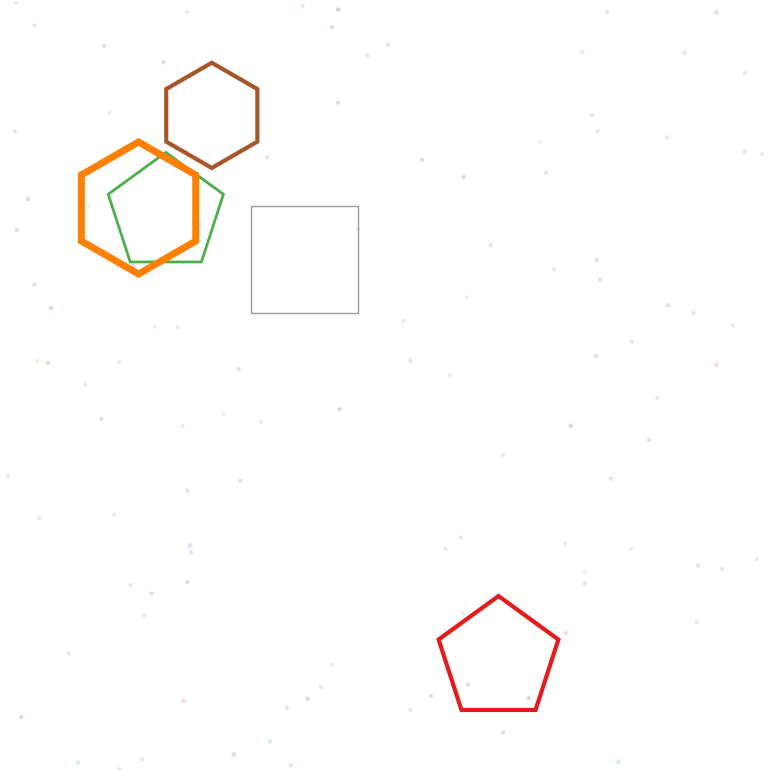[{"shape": "pentagon", "thickness": 1.5, "radius": 0.41, "center": [0.647, 0.144]}, {"shape": "pentagon", "thickness": 1, "radius": 0.39, "center": [0.215, 0.723]}, {"shape": "hexagon", "thickness": 2.5, "radius": 0.43, "center": [0.18, 0.73]}, {"shape": "hexagon", "thickness": 1.5, "radius": 0.34, "center": [0.275, 0.85]}, {"shape": "square", "thickness": 0.5, "radius": 0.35, "center": [0.395, 0.662]}]